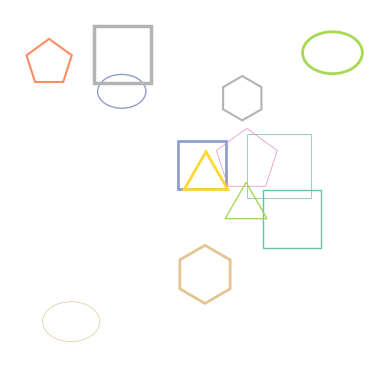[{"shape": "square", "thickness": 0.5, "radius": 0.41, "center": [0.725, 0.569]}, {"shape": "square", "thickness": 1, "radius": 0.38, "center": [0.758, 0.43]}, {"shape": "pentagon", "thickness": 1.5, "radius": 0.31, "center": [0.128, 0.837]}, {"shape": "oval", "thickness": 1, "radius": 0.31, "center": [0.316, 0.763]}, {"shape": "square", "thickness": 2, "radius": 0.31, "center": [0.524, 0.571]}, {"shape": "pentagon", "thickness": 0.5, "radius": 0.42, "center": [0.641, 0.583]}, {"shape": "triangle", "thickness": 1, "radius": 0.31, "center": [0.639, 0.463]}, {"shape": "oval", "thickness": 2, "radius": 0.39, "center": [0.863, 0.863]}, {"shape": "triangle", "thickness": 2, "radius": 0.33, "center": [0.535, 0.54]}, {"shape": "hexagon", "thickness": 2, "radius": 0.38, "center": [0.532, 0.287]}, {"shape": "oval", "thickness": 0.5, "radius": 0.37, "center": [0.185, 0.165]}, {"shape": "hexagon", "thickness": 1.5, "radius": 0.29, "center": [0.629, 0.745]}, {"shape": "square", "thickness": 2.5, "radius": 0.37, "center": [0.318, 0.859]}]